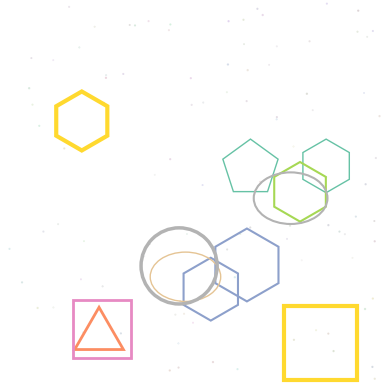[{"shape": "hexagon", "thickness": 1, "radius": 0.35, "center": [0.847, 0.569]}, {"shape": "pentagon", "thickness": 1, "radius": 0.38, "center": [0.651, 0.563]}, {"shape": "triangle", "thickness": 2, "radius": 0.37, "center": [0.257, 0.129]}, {"shape": "hexagon", "thickness": 1.5, "radius": 0.41, "center": [0.547, 0.249]}, {"shape": "hexagon", "thickness": 1.5, "radius": 0.47, "center": [0.641, 0.312]}, {"shape": "square", "thickness": 2, "radius": 0.37, "center": [0.265, 0.145]}, {"shape": "hexagon", "thickness": 1.5, "radius": 0.39, "center": [0.779, 0.502]}, {"shape": "hexagon", "thickness": 3, "radius": 0.38, "center": [0.212, 0.686]}, {"shape": "square", "thickness": 3, "radius": 0.48, "center": [0.832, 0.109]}, {"shape": "oval", "thickness": 1, "radius": 0.46, "center": [0.482, 0.281]}, {"shape": "oval", "thickness": 1.5, "radius": 0.48, "center": [0.755, 0.485]}, {"shape": "circle", "thickness": 2.5, "radius": 0.49, "center": [0.465, 0.309]}]